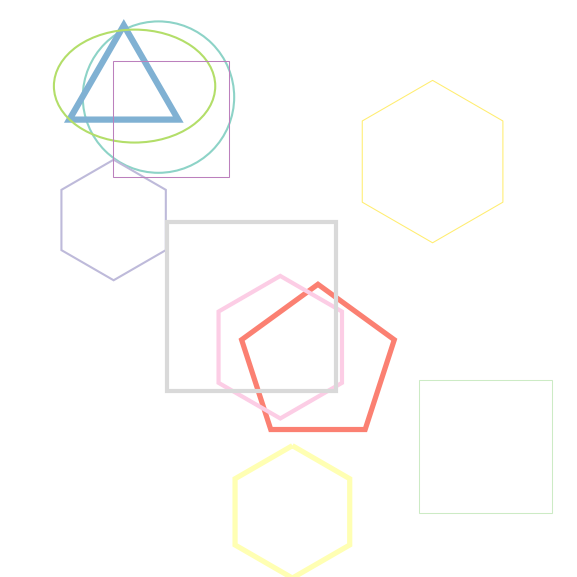[{"shape": "circle", "thickness": 1, "radius": 0.66, "center": [0.274, 0.831]}, {"shape": "hexagon", "thickness": 2.5, "radius": 0.57, "center": [0.506, 0.113]}, {"shape": "hexagon", "thickness": 1, "radius": 0.52, "center": [0.197, 0.618]}, {"shape": "pentagon", "thickness": 2.5, "radius": 0.7, "center": [0.551, 0.368]}, {"shape": "triangle", "thickness": 3, "radius": 0.54, "center": [0.214, 0.846]}, {"shape": "oval", "thickness": 1, "radius": 0.7, "center": [0.233, 0.85]}, {"shape": "hexagon", "thickness": 2, "radius": 0.62, "center": [0.485, 0.398]}, {"shape": "square", "thickness": 2, "radius": 0.73, "center": [0.436, 0.468]}, {"shape": "square", "thickness": 0.5, "radius": 0.5, "center": [0.295, 0.793]}, {"shape": "square", "thickness": 0.5, "radius": 0.58, "center": [0.841, 0.225]}, {"shape": "hexagon", "thickness": 0.5, "radius": 0.7, "center": [0.749, 0.719]}]